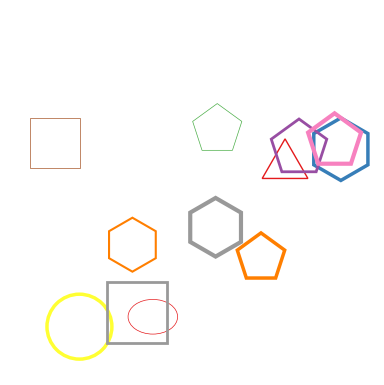[{"shape": "triangle", "thickness": 1, "radius": 0.34, "center": [0.74, 0.571]}, {"shape": "oval", "thickness": 0.5, "radius": 0.32, "center": [0.397, 0.177]}, {"shape": "hexagon", "thickness": 2.5, "radius": 0.41, "center": [0.885, 0.612]}, {"shape": "pentagon", "thickness": 0.5, "radius": 0.34, "center": [0.564, 0.664]}, {"shape": "pentagon", "thickness": 2, "radius": 0.38, "center": [0.777, 0.615]}, {"shape": "pentagon", "thickness": 2.5, "radius": 0.32, "center": [0.678, 0.33]}, {"shape": "hexagon", "thickness": 1.5, "radius": 0.35, "center": [0.344, 0.364]}, {"shape": "circle", "thickness": 2.5, "radius": 0.42, "center": [0.206, 0.152]}, {"shape": "square", "thickness": 0.5, "radius": 0.32, "center": [0.143, 0.627]}, {"shape": "pentagon", "thickness": 3, "radius": 0.36, "center": [0.869, 0.633]}, {"shape": "square", "thickness": 2, "radius": 0.39, "center": [0.356, 0.189]}, {"shape": "hexagon", "thickness": 3, "radius": 0.38, "center": [0.56, 0.41]}]